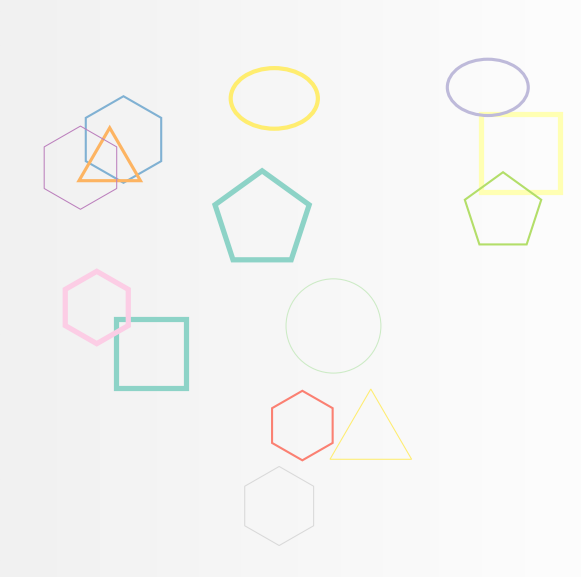[{"shape": "pentagon", "thickness": 2.5, "radius": 0.43, "center": [0.451, 0.618]}, {"shape": "square", "thickness": 2.5, "radius": 0.3, "center": [0.26, 0.387]}, {"shape": "square", "thickness": 2.5, "radius": 0.34, "center": [0.896, 0.735]}, {"shape": "oval", "thickness": 1.5, "radius": 0.35, "center": [0.839, 0.848]}, {"shape": "hexagon", "thickness": 1, "radius": 0.3, "center": [0.52, 0.262]}, {"shape": "hexagon", "thickness": 1, "radius": 0.37, "center": [0.212, 0.758]}, {"shape": "triangle", "thickness": 1.5, "radius": 0.31, "center": [0.189, 0.717]}, {"shape": "pentagon", "thickness": 1, "radius": 0.35, "center": [0.865, 0.632]}, {"shape": "hexagon", "thickness": 2.5, "radius": 0.31, "center": [0.166, 0.467]}, {"shape": "hexagon", "thickness": 0.5, "radius": 0.34, "center": [0.48, 0.123]}, {"shape": "hexagon", "thickness": 0.5, "radius": 0.36, "center": [0.138, 0.709]}, {"shape": "circle", "thickness": 0.5, "radius": 0.41, "center": [0.574, 0.435]}, {"shape": "triangle", "thickness": 0.5, "radius": 0.41, "center": [0.638, 0.244]}, {"shape": "oval", "thickness": 2, "radius": 0.37, "center": [0.472, 0.829]}]